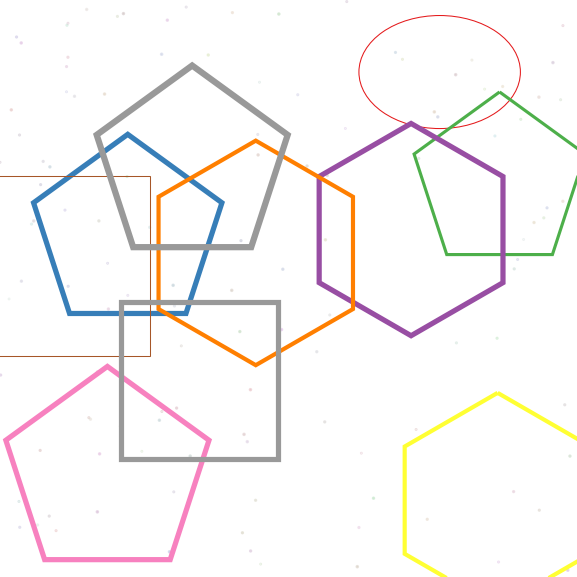[{"shape": "oval", "thickness": 0.5, "radius": 0.7, "center": [0.761, 0.874]}, {"shape": "pentagon", "thickness": 2.5, "radius": 0.86, "center": [0.221, 0.595]}, {"shape": "pentagon", "thickness": 1.5, "radius": 0.78, "center": [0.865, 0.684]}, {"shape": "hexagon", "thickness": 2.5, "radius": 0.92, "center": [0.712, 0.602]}, {"shape": "hexagon", "thickness": 2, "radius": 0.97, "center": [0.443, 0.561]}, {"shape": "hexagon", "thickness": 2, "radius": 0.93, "center": [0.862, 0.133]}, {"shape": "square", "thickness": 0.5, "radius": 0.78, "center": [0.105, 0.539]}, {"shape": "pentagon", "thickness": 2.5, "radius": 0.92, "center": [0.186, 0.18]}, {"shape": "pentagon", "thickness": 3, "radius": 0.87, "center": [0.333, 0.712]}, {"shape": "square", "thickness": 2.5, "radius": 0.68, "center": [0.345, 0.34]}]